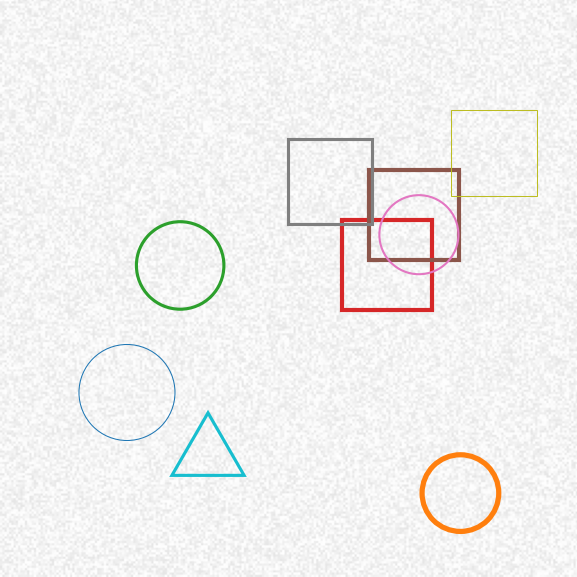[{"shape": "circle", "thickness": 0.5, "radius": 0.42, "center": [0.22, 0.319]}, {"shape": "circle", "thickness": 2.5, "radius": 0.33, "center": [0.797, 0.145]}, {"shape": "circle", "thickness": 1.5, "radius": 0.38, "center": [0.312, 0.539]}, {"shape": "square", "thickness": 2, "radius": 0.39, "center": [0.671, 0.54]}, {"shape": "square", "thickness": 2, "radius": 0.39, "center": [0.717, 0.627]}, {"shape": "circle", "thickness": 1, "radius": 0.34, "center": [0.725, 0.593]}, {"shape": "square", "thickness": 1.5, "radius": 0.36, "center": [0.571, 0.685]}, {"shape": "square", "thickness": 0.5, "radius": 0.37, "center": [0.855, 0.734]}, {"shape": "triangle", "thickness": 1.5, "radius": 0.36, "center": [0.36, 0.212]}]